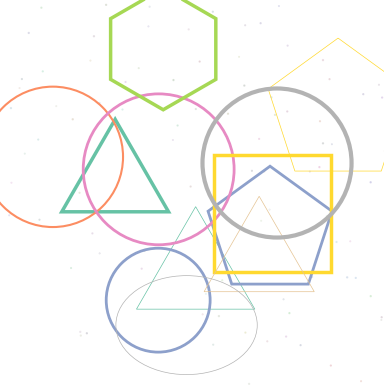[{"shape": "triangle", "thickness": 0.5, "radius": 0.89, "center": [0.508, 0.286]}, {"shape": "triangle", "thickness": 2.5, "radius": 0.8, "center": [0.299, 0.53]}, {"shape": "circle", "thickness": 1.5, "radius": 0.91, "center": [0.137, 0.593]}, {"shape": "pentagon", "thickness": 2, "radius": 0.85, "center": [0.701, 0.399]}, {"shape": "circle", "thickness": 2, "radius": 0.67, "center": [0.411, 0.22]}, {"shape": "circle", "thickness": 2, "radius": 0.98, "center": [0.412, 0.56]}, {"shape": "hexagon", "thickness": 2.5, "radius": 0.79, "center": [0.424, 0.873]}, {"shape": "pentagon", "thickness": 0.5, "radius": 0.95, "center": [0.878, 0.71]}, {"shape": "square", "thickness": 2.5, "radius": 0.76, "center": [0.707, 0.445]}, {"shape": "triangle", "thickness": 0.5, "radius": 0.83, "center": [0.673, 0.325]}, {"shape": "circle", "thickness": 3, "radius": 0.97, "center": [0.72, 0.577]}, {"shape": "oval", "thickness": 0.5, "radius": 0.92, "center": [0.485, 0.156]}]